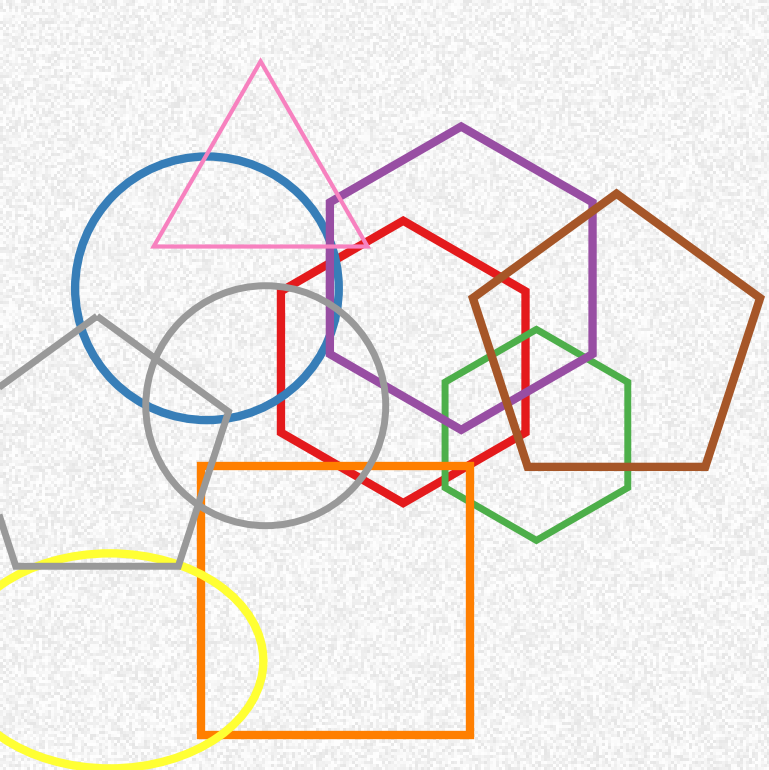[{"shape": "hexagon", "thickness": 3, "radius": 0.92, "center": [0.524, 0.53]}, {"shape": "circle", "thickness": 3, "radius": 0.86, "center": [0.269, 0.626]}, {"shape": "hexagon", "thickness": 2.5, "radius": 0.69, "center": [0.697, 0.435]}, {"shape": "hexagon", "thickness": 3, "radius": 0.98, "center": [0.599, 0.639]}, {"shape": "square", "thickness": 3, "radius": 0.87, "center": [0.435, 0.22]}, {"shape": "oval", "thickness": 3, "radius": 1.0, "center": [0.143, 0.142]}, {"shape": "pentagon", "thickness": 3, "radius": 0.98, "center": [0.801, 0.552]}, {"shape": "triangle", "thickness": 1.5, "radius": 0.8, "center": [0.338, 0.76]}, {"shape": "circle", "thickness": 2.5, "radius": 0.78, "center": [0.345, 0.473]}, {"shape": "pentagon", "thickness": 2.5, "radius": 0.9, "center": [0.126, 0.41]}]